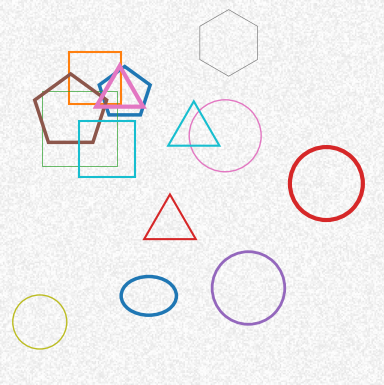[{"shape": "oval", "thickness": 2.5, "radius": 0.36, "center": [0.386, 0.232]}, {"shape": "pentagon", "thickness": 2.5, "radius": 0.35, "center": [0.324, 0.758]}, {"shape": "square", "thickness": 1.5, "radius": 0.33, "center": [0.246, 0.798]}, {"shape": "square", "thickness": 0.5, "radius": 0.49, "center": [0.207, 0.666]}, {"shape": "circle", "thickness": 3, "radius": 0.47, "center": [0.848, 0.523]}, {"shape": "triangle", "thickness": 1.5, "radius": 0.39, "center": [0.441, 0.418]}, {"shape": "circle", "thickness": 2, "radius": 0.47, "center": [0.645, 0.252]}, {"shape": "pentagon", "thickness": 2.5, "radius": 0.49, "center": [0.184, 0.71]}, {"shape": "triangle", "thickness": 3, "radius": 0.35, "center": [0.311, 0.758]}, {"shape": "circle", "thickness": 1, "radius": 0.47, "center": [0.585, 0.647]}, {"shape": "hexagon", "thickness": 0.5, "radius": 0.43, "center": [0.594, 0.889]}, {"shape": "circle", "thickness": 1, "radius": 0.35, "center": [0.103, 0.164]}, {"shape": "triangle", "thickness": 1.5, "radius": 0.38, "center": [0.503, 0.66]}, {"shape": "square", "thickness": 1.5, "radius": 0.36, "center": [0.278, 0.612]}]